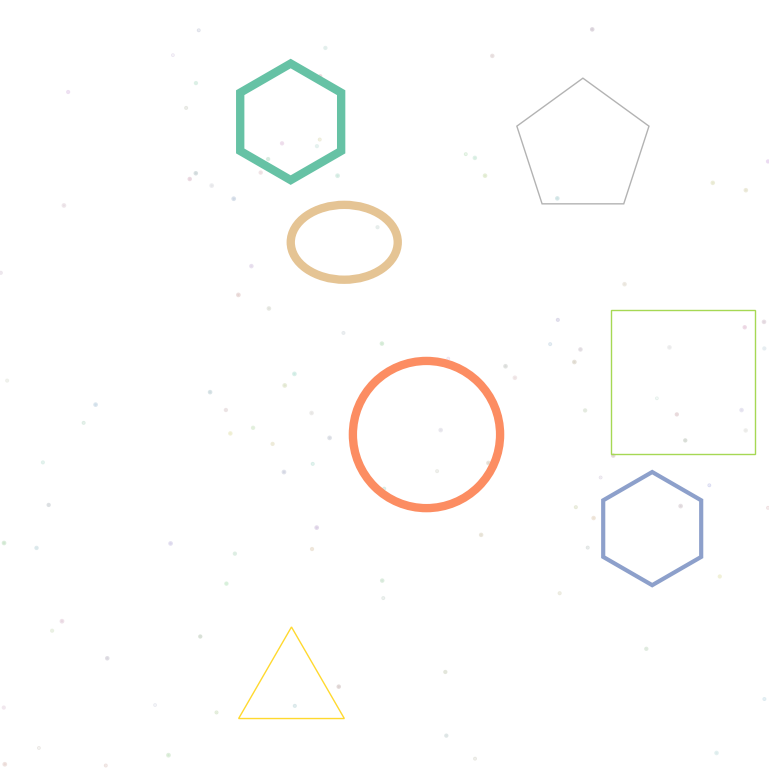[{"shape": "hexagon", "thickness": 3, "radius": 0.38, "center": [0.378, 0.842]}, {"shape": "circle", "thickness": 3, "radius": 0.48, "center": [0.554, 0.436]}, {"shape": "hexagon", "thickness": 1.5, "radius": 0.37, "center": [0.847, 0.314]}, {"shape": "square", "thickness": 0.5, "radius": 0.47, "center": [0.887, 0.504]}, {"shape": "triangle", "thickness": 0.5, "radius": 0.4, "center": [0.379, 0.106]}, {"shape": "oval", "thickness": 3, "radius": 0.35, "center": [0.447, 0.685]}, {"shape": "pentagon", "thickness": 0.5, "radius": 0.45, "center": [0.757, 0.808]}]